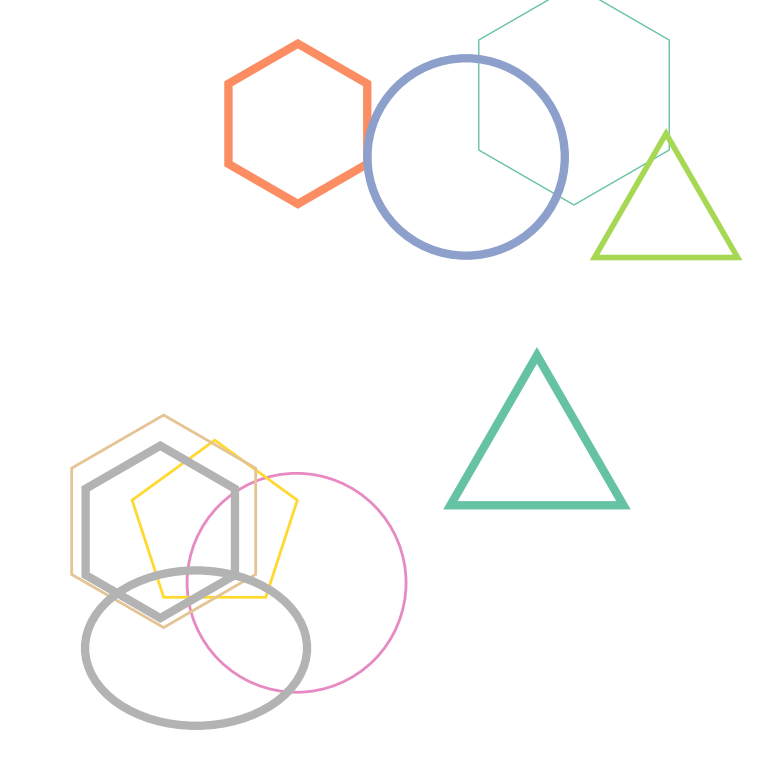[{"shape": "triangle", "thickness": 3, "radius": 0.65, "center": [0.697, 0.409]}, {"shape": "hexagon", "thickness": 0.5, "radius": 0.71, "center": [0.745, 0.877]}, {"shape": "hexagon", "thickness": 3, "radius": 0.52, "center": [0.387, 0.839]}, {"shape": "circle", "thickness": 3, "radius": 0.64, "center": [0.605, 0.796]}, {"shape": "circle", "thickness": 1, "radius": 0.71, "center": [0.385, 0.243]}, {"shape": "triangle", "thickness": 2, "radius": 0.54, "center": [0.865, 0.719]}, {"shape": "pentagon", "thickness": 1, "radius": 0.56, "center": [0.279, 0.316]}, {"shape": "hexagon", "thickness": 1, "radius": 0.69, "center": [0.213, 0.323]}, {"shape": "hexagon", "thickness": 3, "radius": 0.56, "center": [0.208, 0.309]}, {"shape": "oval", "thickness": 3, "radius": 0.72, "center": [0.255, 0.158]}]